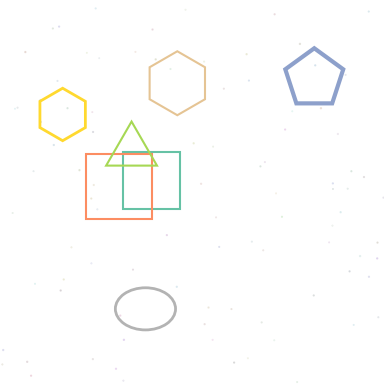[{"shape": "square", "thickness": 1.5, "radius": 0.37, "center": [0.394, 0.531]}, {"shape": "square", "thickness": 1.5, "radius": 0.42, "center": [0.309, 0.516]}, {"shape": "pentagon", "thickness": 3, "radius": 0.4, "center": [0.816, 0.796]}, {"shape": "triangle", "thickness": 1.5, "radius": 0.38, "center": [0.342, 0.608]}, {"shape": "hexagon", "thickness": 2, "radius": 0.34, "center": [0.163, 0.703]}, {"shape": "hexagon", "thickness": 1.5, "radius": 0.42, "center": [0.461, 0.784]}, {"shape": "oval", "thickness": 2, "radius": 0.39, "center": [0.378, 0.198]}]